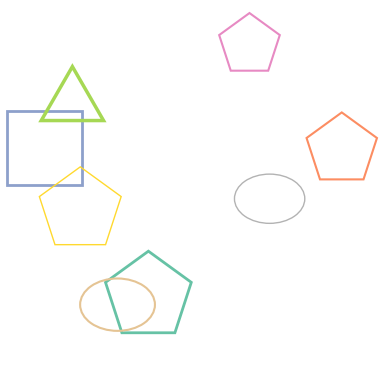[{"shape": "pentagon", "thickness": 2, "radius": 0.59, "center": [0.385, 0.23]}, {"shape": "pentagon", "thickness": 1.5, "radius": 0.48, "center": [0.888, 0.612]}, {"shape": "square", "thickness": 2, "radius": 0.49, "center": [0.116, 0.616]}, {"shape": "pentagon", "thickness": 1.5, "radius": 0.41, "center": [0.648, 0.883]}, {"shape": "triangle", "thickness": 2.5, "radius": 0.47, "center": [0.188, 0.734]}, {"shape": "pentagon", "thickness": 1, "radius": 0.56, "center": [0.208, 0.455]}, {"shape": "oval", "thickness": 1.5, "radius": 0.49, "center": [0.305, 0.209]}, {"shape": "oval", "thickness": 1, "radius": 0.46, "center": [0.7, 0.484]}]